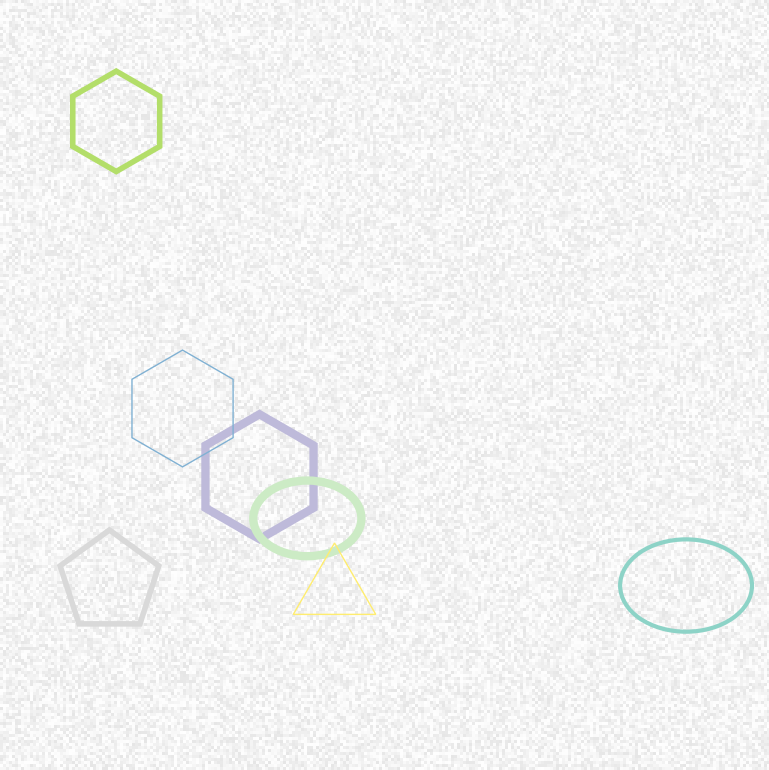[{"shape": "oval", "thickness": 1.5, "radius": 0.43, "center": [0.891, 0.24]}, {"shape": "hexagon", "thickness": 3, "radius": 0.41, "center": [0.337, 0.381]}, {"shape": "hexagon", "thickness": 0.5, "radius": 0.38, "center": [0.237, 0.47]}, {"shape": "hexagon", "thickness": 2, "radius": 0.33, "center": [0.151, 0.842]}, {"shape": "pentagon", "thickness": 2, "radius": 0.34, "center": [0.142, 0.244]}, {"shape": "oval", "thickness": 3, "radius": 0.35, "center": [0.399, 0.327]}, {"shape": "triangle", "thickness": 0.5, "radius": 0.31, "center": [0.434, 0.233]}]